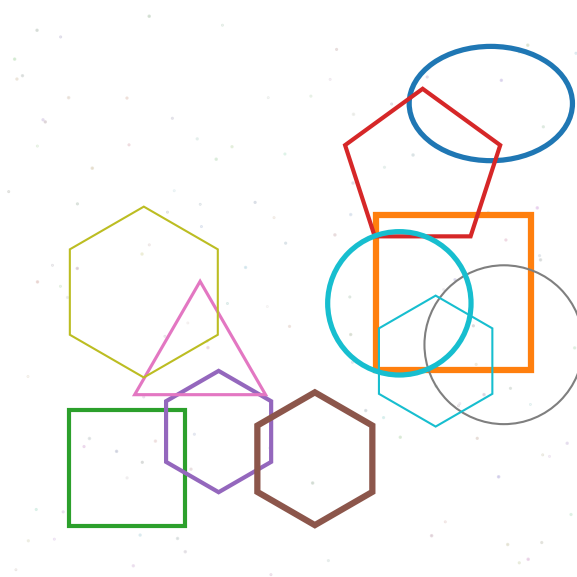[{"shape": "oval", "thickness": 2.5, "radius": 0.71, "center": [0.85, 0.82]}, {"shape": "square", "thickness": 3, "radius": 0.67, "center": [0.786, 0.493]}, {"shape": "square", "thickness": 2, "radius": 0.5, "center": [0.219, 0.189]}, {"shape": "pentagon", "thickness": 2, "radius": 0.71, "center": [0.732, 0.704]}, {"shape": "hexagon", "thickness": 2, "radius": 0.53, "center": [0.379, 0.252]}, {"shape": "hexagon", "thickness": 3, "radius": 0.57, "center": [0.545, 0.205]}, {"shape": "triangle", "thickness": 1.5, "radius": 0.65, "center": [0.346, 0.381]}, {"shape": "circle", "thickness": 1, "radius": 0.69, "center": [0.873, 0.402]}, {"shape": "hexagon", "thickness": 1, "radius": 0.74, "center": [0.249, 0.493]}, {"shape": "hexagon", "thickness": 1, "radius": 0.57, "center": [0.754, 0.374]}, {"shape": "circle", "thickness": 2.5, "radius": 0.62, "center": [0.692, 0.474]}]